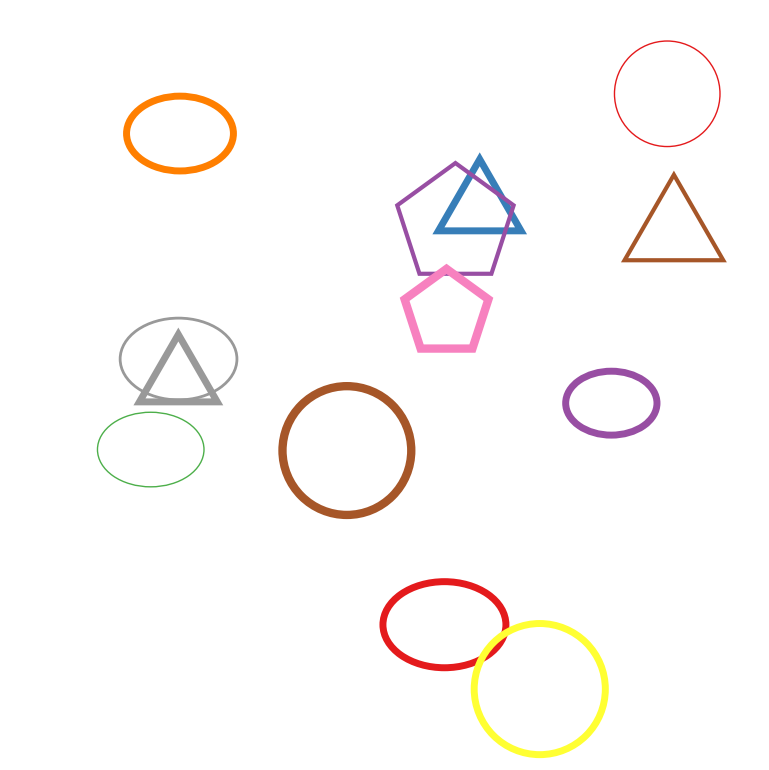[{"shape": "oval", "thickness": 2.5, "radius": 0.4, "center": [0.577, 0.189]}, {"shape": "circle", "thickness": 0.5, "radius": 0.34, "center": [0.867, 0.878]}, {"shape": "triangle", "thickness": 2.5, "radius": 0.31, "center": [0.623, 0.731]}, {"shape": "oval", "thickness": 0.5, "radius": 0.35, "center": [0.196, 0.416]}, {"shape": "pentagon", "thickness": 1.5, "radius": 0.4, "center": [0.591, 0.709]}, {"shape": "oval", "thickness": 2.5, "radius": 0.3, "center": [0.794, 0.476]}, {"shape": "oval", "thickness": 2.5, "radius": 0.35, "center": [0.234, 0.827]}, {"shape": "circle", "thickness": 2.5, "radius": 0.43, "center": [0.701, 0.105]}, {"shape": "circle", "thickness": 3, "radius": 0.42, "center": [0.45, 0.415]}, {"shape": "triangle", "thickness": 1.5, "radius": 0.37, "center": [0.875, 0.699]}, {"shape": "pentagon", "thickness": 3, "radius": 0.29, "center": [0.58, 0.594]}, {"shape": "oval", "thickness": 1, "radius": 0.38, "center": [0.232, 0.534]}, {"shape": "triangle", "thickness": 2.5, "radius": 0.29, "center": [0.232, 0.507]}]